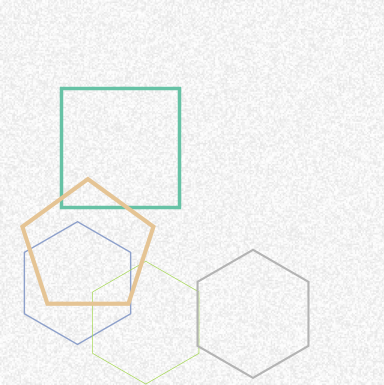[{"shape": "square", "thickness": 2.5, "radius": 0.77, "center": [0.311, 0.617]}, {"shape": "hexagon", "thickness": 1, "radius": 0.8, "center": [0.201, 0.265]}, {"shape": "hexagon", "thickness": 0.5, "radius": 0.8, "center": [0.379, 0.162]}, {"shape": "pentagon", "thickness": 3, "radius": 0.89, "center": [0.228, 0.356]}, {"shape": "hexagon", "thickness": 1.5, "radius": 0.83, "center": [0.657, 0.185]}]